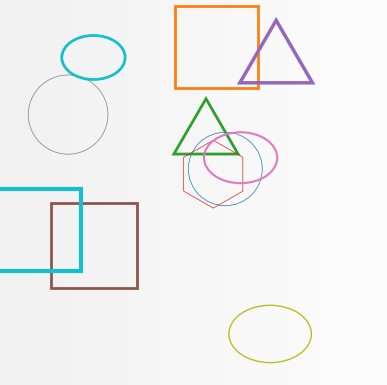[{"shape": "circle", "thickness": 0.5, "radius": 0.48, "center": [0.581, 0.561]}, {"shape": "square", "thickness": 2, "radius": 0.53, "center": [0.559, 0.878]}, {"shape": "triangle", "thickness": 2, "radius": 0.48, "center": [0.532, 0.648]}, {"shape": "hexagon", "thickness": 0.5, "radius": 0.44, "center": [0.55, 0.548]}, {"shape": "triangle", "thickness": 2.5, "radius": 0.54, "center": [0.713, 0.839]}, {"shape": "square", "thickness": 2, "radius": 0.56, "center": [0.242, 0.362]}, {"shape": "oval", "thickness": 1.5, "radius": 0.47, "center": [0.621, 0.59]}, {"shape": "circle", "thickness": 0.5, "radius": 0.51, "center": [0.176, 0.702]}, {"shape": "oval", "thickness": 1, "radius": 0.53, "center": [0.697, 0.133]}, {"shape": "oval", "thickness": 2, "radius": 0.41, "center": [0.241, 0.851]}, {"shape": "square", "thickness": 3, "radius": 0.54, "center": [0.102, 0.403]}]